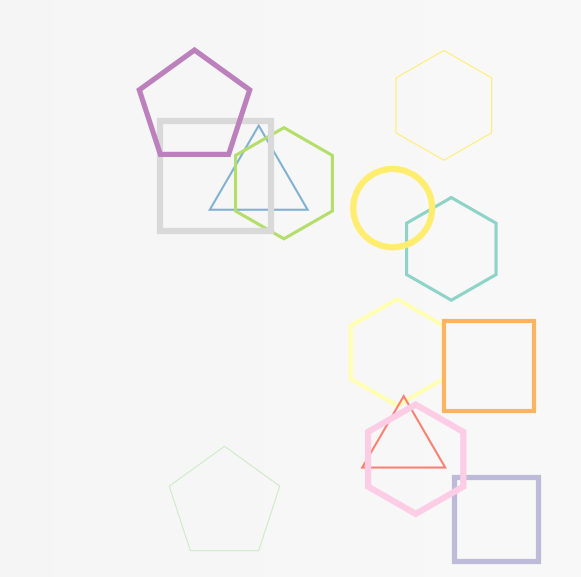[{"shape": "hexagon", "thickness": 1.5, "radius": 0.44, "center": [0.776, 0.568]}, {"shape": "hexagon", "thickness": 2, "radius": 0.46, "center": [0.683, 0.389]}, {"shape": "square", "thickness": 2.5, "radius": 0.36, "center": [0.853, 0.101]}, {"shape": "triangle", "thickness": 1, "radius": 0.41, "center": [0.695, 0.231]}, {"shape": "triangle", "thickness": 1, "radius": 0.49, "center": [0.445, 0.685]}, {"shape": "square", "thickness": 2, "radius": 0.39, "center": [0.842, 0.365]}, {"shape": "hexagon", "thickness": 1.5, "radius": 0.48, "center": [0.489, 0.682]}, {"shape": "hexagon", "thickness": 3, "radius": 0.47, "center": [0.715, 0.204]}, {"shape": "square", "thickness": 3, "radius": 0.48, "center": [0.371, 0.695]}, {"shape": "pentagon", "thickness": 2.5, "radius": 0.5, "center": [0.335, 0.813]}, {"shape": "pentagon", "thickness": 0.5, "radius": 0.5, "center": [0.386, 0.126]}, {"shape": "hexagon", "thickness": 0.5, "radius": 0.48, "center": [0.764, 0.817]}, {"shape": "circle", "thickness": 3, "radius": 0.34, "center": [0.676, 0.639]}]